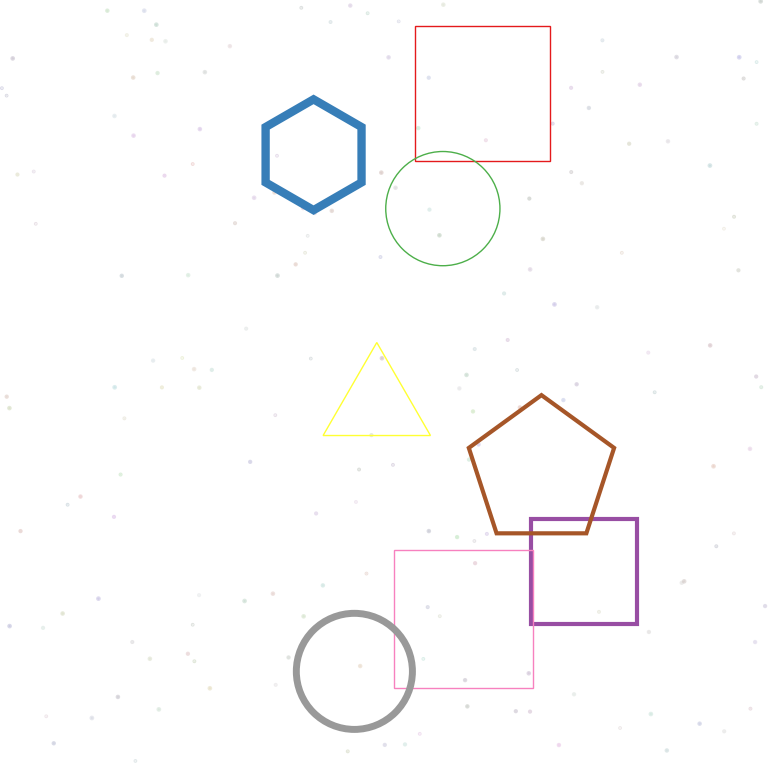[{"shape": "square", "thickness": 0.5, "radius": 0.44, "center": [0.627, 0.878]}, {"shape": "hexagon", "thickness": 3, "radius": 0.36, "center": [0.407, 0.799]}, {"shape": "circle", "thickness": 0.5, "radius": 0.37, "center": [0.575, 0.729]}, {"shape": "square", "thickness": 1.5, "radius": 0.34, "center": [0.759, 0.258]}, {"shape": "triangle", "thickness": 0.5, "radius": 0.4, "center": [0.489, 0.475]}, {"shape": "pentagon", "thickness": 1.5, "radius": 0.5, "center": [0.703, 0.388]}, {"shape": "square", "thickness": 0.5, "radius": 0.45, "center": [0.602, 0.196]}, {"shape": "circle", "thickness": 2.5, "radius": 0.38, "center": [0.46, 0.128]}]